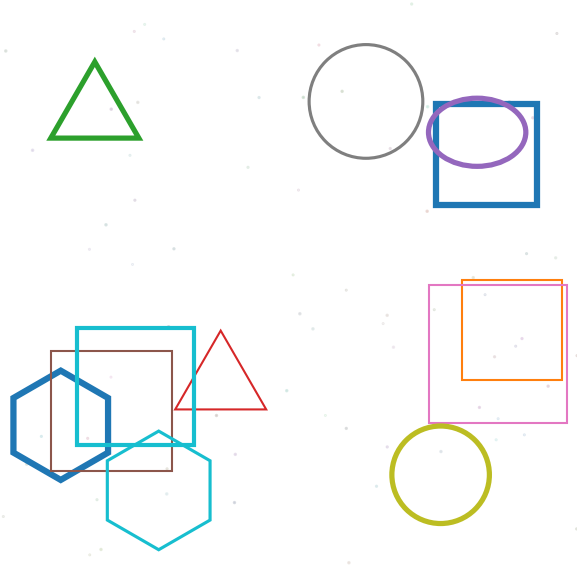[{"shape": "square", "thickness": 3, "radius": 0.44, "center": [0.842, 0.732]}, {"shape": "hexagon", "thickness": 3, "radius": 0.47, "center": [0.105, 0.263]}, {"shape": "square", "thickness": 1, "radius": 0.43, "center": [0.887, 0.428]}, {"shape": "triangle", "thickness": 2.5, "radius": 0.44, "center": [0.164, 0.804]}, {"shape": "triangle", "thickness": 1, "radius": 0.45, "center": [0.382, 0.336]}, {"shape": "oval", "thickness": 2.5, "radius": 0.42, "center": [0.826, 0.77]}, {"shape": "square", "thickness": 1, "radius": 0.52, "center": [0.193, 0.288]}, {"shape": "square", "thickness": 1, "radius": 0.6, "center": [0.862, 0.386]}, {"shape": "circle", "thickness": 1.5, "radius": 0.49, "center": [0.634, 0.823]}, {"shape": "circle", "thickness": 2.5, "radius": 0.42, "center": [0.763, 0.177]}, {"shape": "square", "thickness": 2, "radius": 0.51, "center": [0.235, 0.33]}, {"shape": "hexagon", "thickness": 1.5, "radius": 0.51, "center": [0.275, 0.15]}]